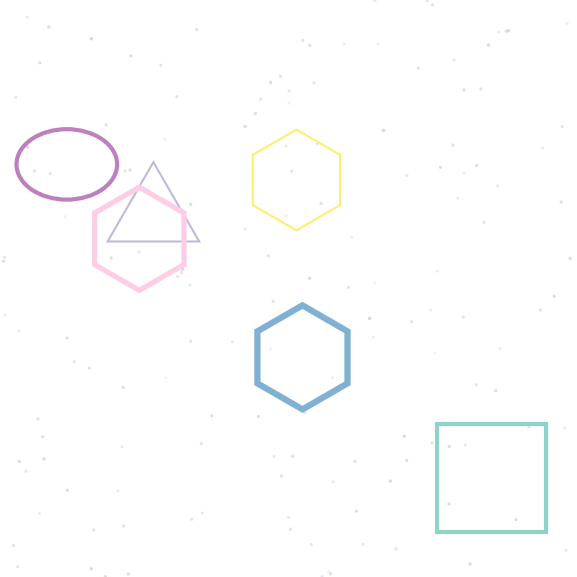[{"shape": "square", "thickness": 2, "radius": 0.47, "center": [0.852, 0.171]}, {"shape": "triangle", "thickness": 1, "radius": 0.46, "center": [0.266, 0.627]}, {"shape": "hexagon", "thickness": 3, "radius": 0.45, "center": [0.524, 0.38]}, {"shape": "hexagon", "thickness": 2.5, "radius": 0.45, "center": [0.241, 0.586]}, {"shape": "oval", "thickness": 2, "radius": 0.44, "center": [0.116, 0.714]}, {"shape": "hexagon", "thickness": 1, "radius": 0.44, "center": [0.513, 0.688]}]